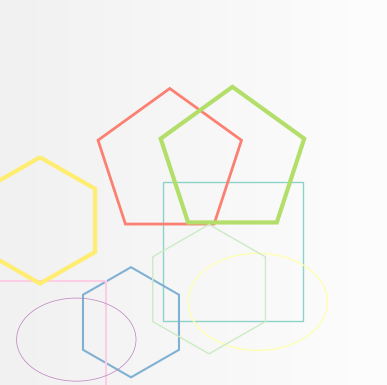[{"shape": "square", "thickness": 1, "radius": 0.9, "center": [0.6, 0.347]}, {"shape": "oval", "thickness": 1, "radius": 0.9, "center": [0.665, 0.216]}, {"shape": "pentagon", "thickness": 2, "radius": 0.97, "center": [0.438, 0.576]}, {"shape": "hexagon", "thickness": 1.5, "radius": 0.71, "center": [0.338, 0.163]}, {"shape": "pentagon", "thickness": 3, "radius": 0.97, "center": [0.6, 0.58]}, {"shape": "square", "thickness": 1.5, "radius": 0.85, "center": [0.104, 0.101]}, {"shape": "oval", "thickness": 0.5, "radius": 0.77, "center": [0.197, 0.118]}, {"shape": "hexagon", "thickness": 1, "radius": 0.84, "center": [0.54, 0.249]}, {"shape": "hexagon", "thickness": 3, "radius": 0.82, "center": [0.103, 0.428]}]